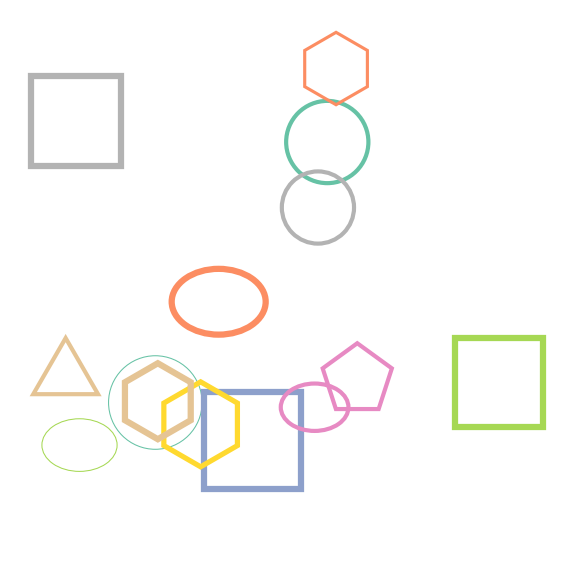[{"shape": "circle", "thickness": 2, "radius": 0.36, "center": [0.567, 0.753]}, {"shape": "circle", "thickness": 0.5, "radius": 0.4, "center": [0.269, 0.302]}, {"shape": "hexagon", "thickness": 1.5, "radius": 0.31, "center": [0.582, 0.88]}, {"shape": "oval", "thickness": 3, "radius": 0.41, "center": [0.379, 0.477]}, {"shape": "square", "thickness": 3, "radius": 0.42, "center": [0.437, 0.237]}, {"shape": "pentagon", "thickness": 2, "radius": 0.31, "center": [0.619, 0.342]}, {"shape": "oval", "thickness": 2, "radius": 0.29, "center": [0.545, 0.294]}, {"shape": "square", "thickness": 3, "radius": 0.38, "center": [0.864, 0.337]}, {"shape": "oval", "thickness": 0.5, "radius": 0.33, "center": [0.138, 0.228]}, {"shape": "hexagon", "thickness": 2.5, "radius": 0.37, "center": [0.347, 0.264]}, {"shape": "triangle", "thickness": 2, "radius": 0.32, "center": [0.114, 0.349]}, {"shape": "hexagon", "thickness": 3, "radius": 0.33, "center": [0.273, 0.304]}, {"shape": "square", "thickness": 3, "radius": 0.39, "center": [0.131, 0.789]}, {"shape": "circle", "thickness": 2, "radius": 0.31, "center": [0.551, 0.64]}]